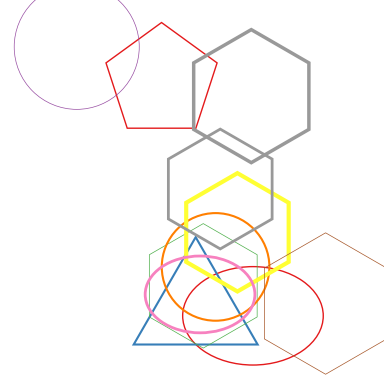[{"shape": "pentagon", "thickness": 1, "radius": 0.76, "center": [0.42, 0.79]}, {"shape": "oval", "thickness": 1, "radius": 0.91, "center": [0.657, 0.18]}, {"shape": "triangle", "thickness": 1.5, "radius": 0.93, "center": [0.508, 0.198]}, {"shape": "hexagon", "thickness": 0.5, "radius": 0.81, "center": [0.528, 0.258]}, {"shape": "circle", "thickness": 0.5, "radius": 0.81, "center": [0.199, 0.878]}, {"shape": "circle", "thickness": 1.5, "radius": 0.7, "center": [0.56, 0.307]}, {"shape": "hexagon", "thickness": 3, "radius": 0.77, "center": [0.617, 0.397]}, {"shape": "hexagon", "thickness": 0.5, "radius": 0.92, "center": [0.846, 0.212]}, {"shape": "oval", "thickness": 2, "radius": 0.71, "center": [0.52, 0.235]}, {"shape": "hexagon", "thickness": 2, "radius": 0.78, "center": [0.572, 0.509]}, {"shape": "hexagon", "thickness": 2.5, "radius": 0.86, "center": [0.653, 0.75]}]